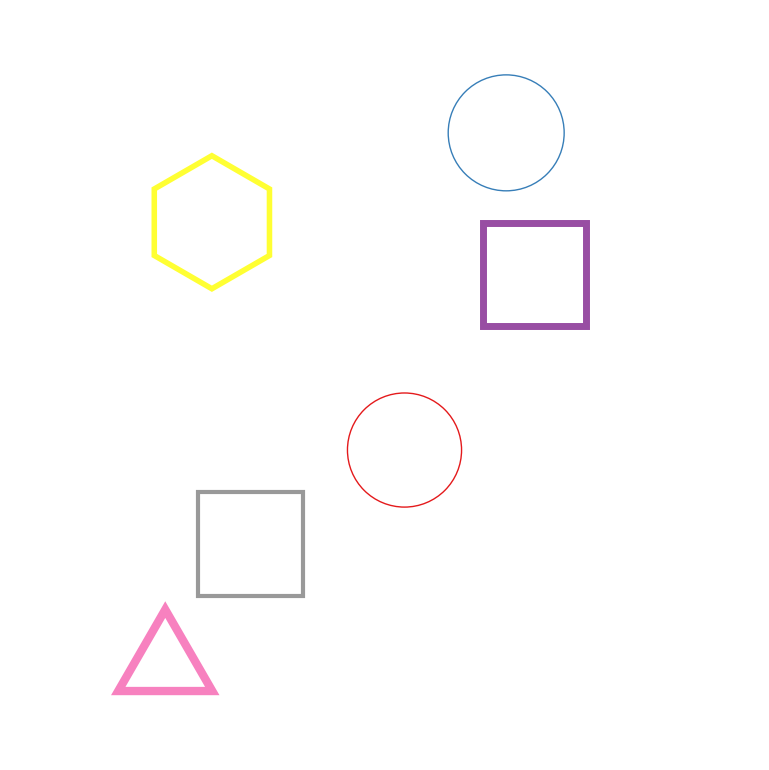[{"shape": "circle", "thickness": 0.5, "radius": 0.37, "center": [0.525, 0.416]}, {"shape": "circle", "thickness": 0.5, "radius": 0.38, "center": [0.657, 0.827]}, {"shape": "square", "thickness": 2.5, "radius": 0.33, "center": [0.694, 0.643]}, {"shape": "hexagon", "thickness": 2, "radius": 0.43, "center": [0.275, 0.711]}, {"shape": "triangle", "thickness": 3, "radius": 0.35, "center": [0.215, 0.138]}, {"shape": "square", "thickness": 1.5, "radius": 0.34, "center": [0.325, 0.293]}]